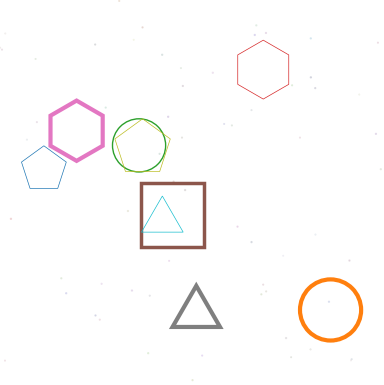[{"shape": "pentagon", "thickness": 0.5, "radius": 0.31, "center": [0.114, 0.56]}, {"shape": "circle", "thickness": 3, "radius": 0.4, "center": [0.859, 0.195]}, {"shape": "circle", "thickness": 1, "radius": 0.35, "center": [0.361, 0.622]}, {"shape": "hexagon", "thickness": 0.5, "radius": 0.38, "center": [0.684, 0.819]}, {"shape": "square", "thickness": 2.5, "radius": 0.41, "center": [0.448, 0.441]}, {"shape": "hexagon", "thickness": 3, "radius": 0.39, "center": [0.199, 0.66]}, {"shape": "triangle", "thickness": 3, "radius": 0.36, "center": [0.51, 0.186]}, {"shape": "pentagon", "thickness": 0.5, "radius": 0.38, "center": [0.37, 0.616]}, {"shape": "triangle", "thickness": 0.5, "radius": 0.31, "center": [0.422, 0.428]}]